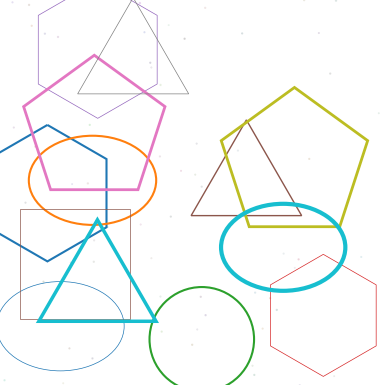[{"shape": "oval", "thickness": 0.5, "radius": 0.83, "center": [0.157, 0.153]}, {"shape": "hexagon", "thickness": 1.5, "radius": 0.89, "center": [0.123, 0.498]}, {"shape": "oval", "thickness": 1.5, "radius": 0.83, "center": [0.24, 0.532]}, {"shape": "circle", "thickness": 1.5, "radius": 0.68, "center": [0.524, 0.119]}, {"shape": "hexagon", "thickness": 0.5, "radius": 0.79, "center": [0.84, 0.181]}, {"shape": "hexagon", "thickness": 0.5, "radius": 0.89, "center": [0.254, 0.871]}, {"shape": "triangle", "thickness": 1, "radius": 0.83, "center": [0.64, 0.523]}, {"shape": "square", "thickness": 0.5, "radius": 0.71, "center": [0.195, 0.315]}, {"shape": "pentagon", "thickness": 2, "radius": 0.97, "center": [0.245, 0.663]}, {"shape": "triangle", "thickness": 0.5, "radius": 0.83, "center": [0.346, 0.839]}, {"shape": "pentagon", "thickness": 2, "radius": 1.0, "center": [0.765, 0.573]}, {"shape": "oval", "thickness": 3, "radius": 0.81, "center": [0.736, 0.358]}, {"shape": "triangle", "thickness": 2.5, "radius": 0.88, "center": [0.253, 0.253]}]